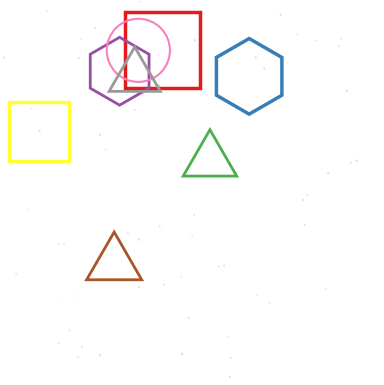[{"shape": "square", "thickness": 2.5, "radius": 0.49, "center": [0.422, 0.869]}, {"shape": "hexagon", "thickness": 2.5, "radius": 0.49, "center": [0.647, 0.802]}, {"shape": "triangle", "thickness": 2, "radius": 0.4, "center": [0.545, 0.583]}, {"shape": "hexagon", "thickness": 2, "radius": 0.44, "center": [0.311, 0.815]}, {"shape": "square", "thickness": 2.5, "radius": 0.39, "center": [0.102, 0.658]}, {"shape": "triangle", "thickness": 2, "radius": 0.41, "center": [0.297, 0.315]}, {"shape": "circle", "thickness": 1.5, "radius": 0.41, "center": [0.359, 0.869]}, {"shape": "triangle", "thickness": 2, "radius": 0.38, "center": [0.35, 0.801]}]